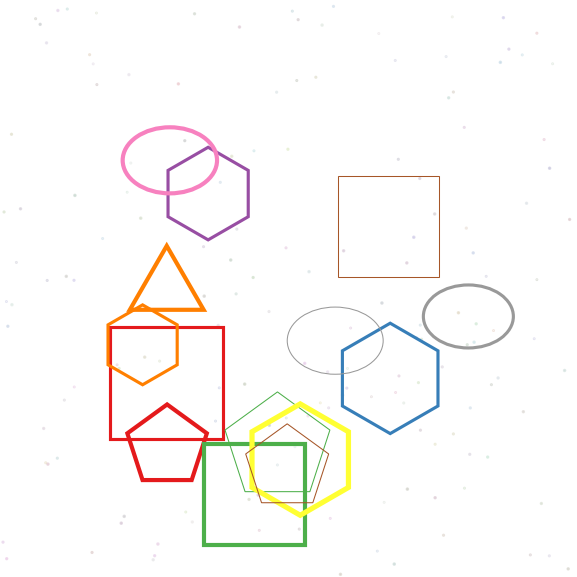[{"shape": "square", "thickness": 1.5, "radius": 0.49, "center": [0.288, 0.336]}, {"shape": "pentagon", "thickness": 2, "radius": 0.36, "center": [0.289, 0.226]}, {"shape": "hexagon", "thickness": 1.5, "radius": 0.48, "center": [0.676, 0.344]}, {"shape": "square", "thickness": 2, "radius": 0.44, "center": [0.44, 0.143]}, {"shape": "pentagon", "thickness": 0.5, "radius": 0.48, "center": [0.48, 0.225]}, {"shape": "hexagon", "thickness": 1.5, "radius": 0.4, "center": [0.36, 0.664]}, {"shape": "hexagon", "thickness": 1.5, "radius": 0.35, "center": [0.247, 0.402]}, {"shape": "triangle", "thickness": 2, "radius": 0.37, "center": [0.289, 0.5]}, {"shape": "hexagon", "thickness": 2.5, "radius": 0.48, "center": [0.52, 0.203]}, {"shape": "square", "thickness": 0.5, "radius": 0.44, "center": [0.673, 0.607]}, {"shape": "pentagon", "thickness": 0.5, "radius": 0.38, "center": [0.497, 0.19]}, {"shape": "oval", "thickness": 2, "radius": 0.41, "center": [0.294, 0.722]}, {"shape": "oval", "thickness": 1.5, "radius": 0.39, "center": [0.811, 0.451]}, {"shape": "oval", "thickness": 0.5, "radius": 0.42, "center": [0.58, 0.409]}]